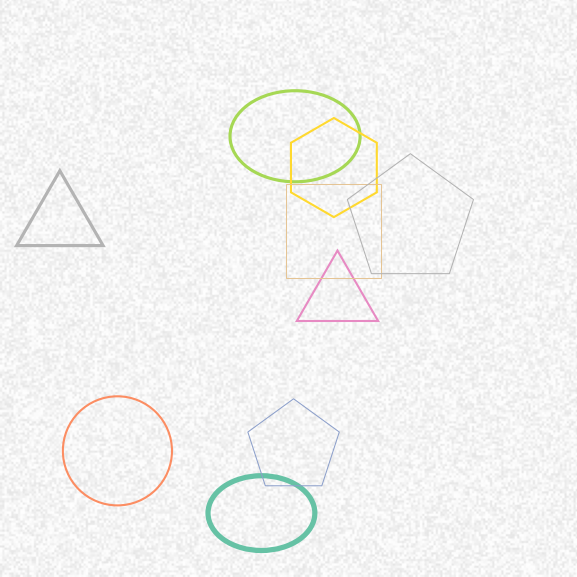[{"shape": "oval", "thickness": 2.5, "radius": 0.46, "center": [0.453, 0.111]}, {"shape": "circle", "thickness": 1, "radius": 0.47, "center": [0.203, 0.218]}, {"shape": "pentagon", "thickness": 0.5, "radius": 0.42, "center": [0.508, 0.225]}, {"shape": "triangle", "thickness": 1, "radius": 0.41, "center": [0.584, 0.484]}, {"shape": "oval", "thickness": 1.5, "radius": 0.56, "center": [0.511, 0.763]}, {"shape": "hexagon", "thickness": 1, "radius": 0.43, "center": [0.578, 0.709]}, {"shape": "square", "thickness": 0.5, "radius": 0.41, "center": [0.577, 0.599]}, {"shape": "triangle", "thickness": 1.5, "radius": 0.43, "center": [0.104, 0.617]}, {"shape": "pentagon", "thickness": 0.5, "radius": 0.57, "center": [0.711, 0.618]}]